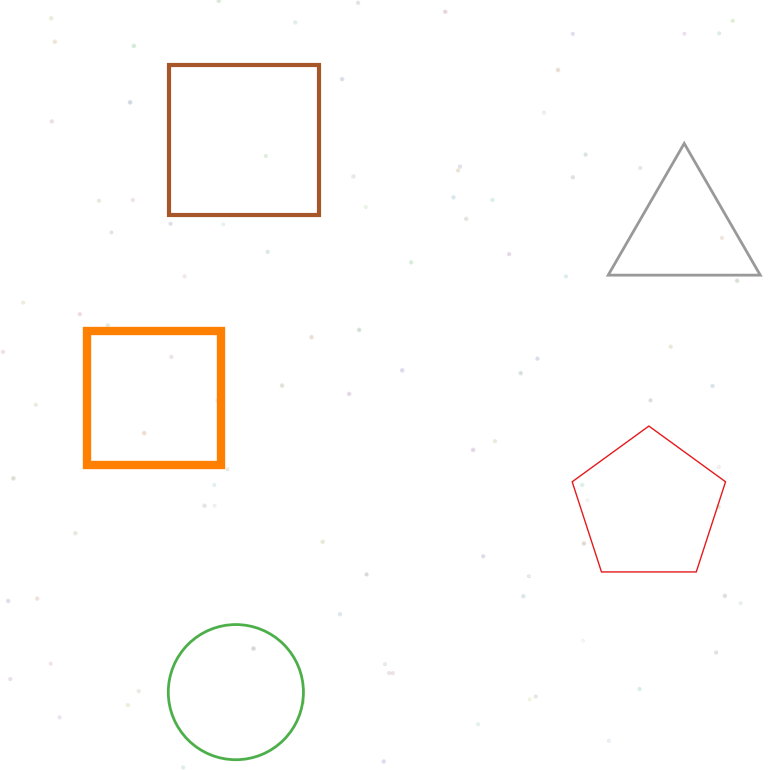[{"shape": "pentagon", "thickness": 0.5, "radius": 0.52, "center": [0.843, 0.342]}, {"shape": "circle", "thickness": 1, "radius": 0.44, "center": [0.306, 0.101]}, {"shape": "square", "thickness": 3, "radius": 0.43, "center": [0.2, 0.483]}, {"shape": "square", "thickness": 1.5, "radius": 0.49, "center": [0.317, 0.818]}, {"shape": "triangle", "thickness": 1, "radius": 0.57, "center": [0.889, 0.7]}]